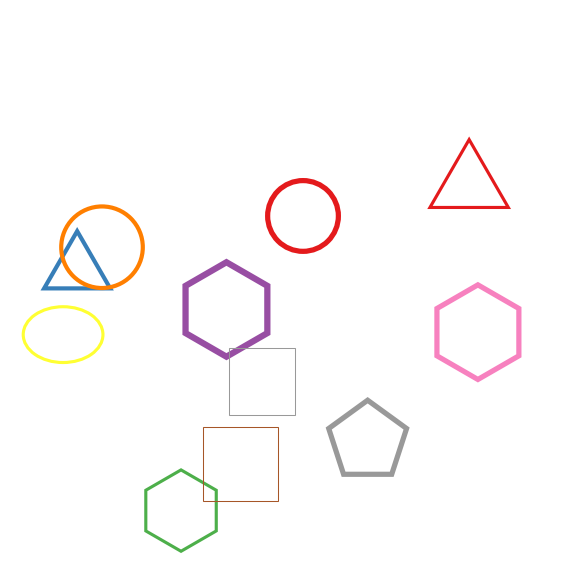[{"shape": "circle", "thickness": 2.5, "radius": 0.31, "center": [0.525, 0.625]}, {"shape": "triangle", "thickness": 1.5, "radius": 0.39, "center": [0.812, 0.679]}, {"shape": "triangle", "thickness": 2, "radius": 0.33, "center": [0.134, 0.533]}, {"shape": "hexagon", "thickness": 1.5, "radius": 0.35, "center": [0.313, 0.115]}, {"shape": "hexagon", "thickness": 3, "radius": 0.41, "center": [0.392, 0.463]}, {"shape": "circle", "thickness": 2, "radius": 0.35, "center": [0.177, 0.571]}, {"shape": "oval", "thickness": 1.5, "radius": 0.35, "center": [0.109, 0.42]}, {"shape": "square", "thickness": 0.5, "radius": 0.32, "center": [0.416, 0.195]}, {"shape": "hexagon", "thickness": 2.5, "radius": 0.41, "center": [0.828, 0.424]}, {"shape": "pentagon", "thickness": 2.5, "radius": 0.35, "center": [0.637, 0.235]}, {"shape": "square", "thickness": 0.5, "radius": 0.29, "center": [0.453, 0.339]}]